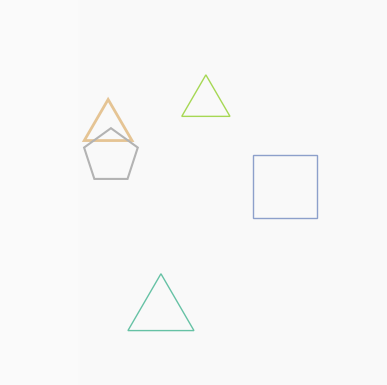[{"shape": "triangle", "thickness": 1, "radius": 0.49, "center": [0.415, 0.191]}, {"shape": "square", "thickness": 1, "radius": 0.41, "center": [0.735, 0.515]}, {"shape": "triangle", "thickness": 1, "radius": 0.36, "center": [0.531, 0.734]}, {"shape": "triangle", "thickness": 2, "radius": 0.36, "center": [0.279, 0.67]}, {"shape": "pentagon", "thickness": 1.5, "radius": 0.36, "center": [0.286, 0.594]}]